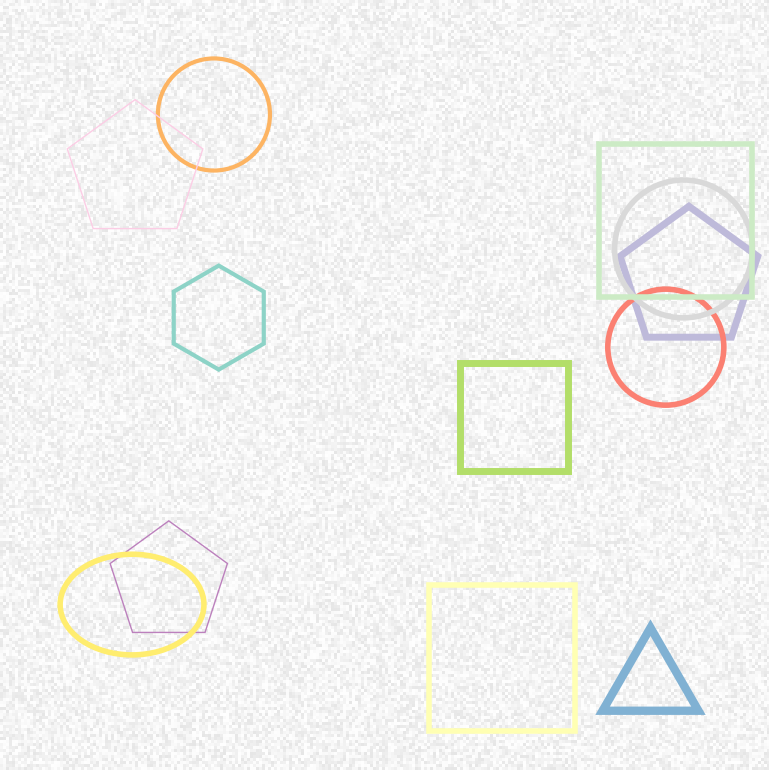[{"shape": "hexagon", "thickness": 1.5, "radius": 0.34, "center": [0.284, 0.588]}, {"shape": "square", "thickness": 2, "radius": 0.47, "center": [0.652, 0.145]}, {"shape": "pentagon", "thickness": 2.5, "radius": 0.47, "center": [0.895, 0.638]}, {"shape": "circle", "thickness": 2, "radius": 0.38, "center": [0.865, 0.549]}, {"shape": "triangle", "thickness": 3, "radius": 0.36, "center": [0.845, 0.113]}, {"shape": "circle", "thickness": 1.5, "radius": 0.36, "center": [0.278, 0.851]}, {"shape": "square", "thickness": 2.5, "radius": 0.35, "center": [0.668, 0.458]}, {"shape": "pentagon", "thickness": 0.5, "radius": 0.46, "center": [0.175, 0.778]}, {"shape": "circle", "thickness": 2, "radius": 0.45, "center": [0.888, 0.677]}, {"shape": "pentagon", "thickness": 0.5, "radius": 0.4, "center": [0.219, 0.243]}, {"shape": "square", "thickness": 2, "radius": 0.5, "center": [0.877, 0.713]}, {"shape": "oval", "thickness": 2, "radius": 0.47, "center": [0.171, 0.215]}]